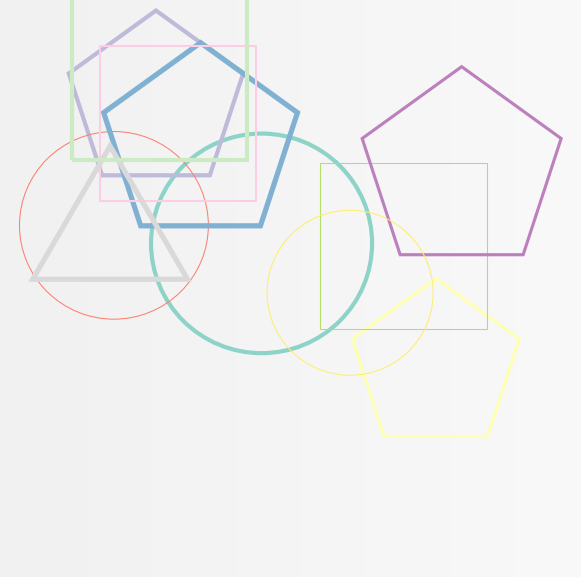[{"shape": "circle", "thickness": 2, "radius": 0.95, "center": [0.45, 0.578]}, {"shape": "pentagon", "thickness": 1.5, "radius": 0.76, "center": [0.75, 0.366]}, {"shape": "pentagon", "thickness": 2, "radius": 0.79, "center": [0.268, 0.823]}, {"shape": "circle", "thickness": 0.5, "radius": 0.81, "center": [0.196, 0.609]}, {"shape": "pentagon", "thickness": 2.5, "radius": 0.88, "center": [0.345, 0.75]}, {"shape": "square", "thickness": 0.5, "radius": 0.72, "center": [0.695, 0.573]}, {"shape": "square", "thickness": 1, "radius": 0.67, "center": [0.305, 0.785]}, {"shape": "triangle", "thickness": 2.5, "radius": 0.77, "center": [0.189, 0.592]}, {"shape": "pentagon", "thickness": 1.5, "radius": 0.9, "center": [0.794, 0.704]}, {"shape": "square", "thickness": 2, "radius": 0.75, "center": [0.275, 0.874]}, {"shape": "circle", "thickness": 0.5, "radius": 0.71, "center": [0.602, 0.492]}]